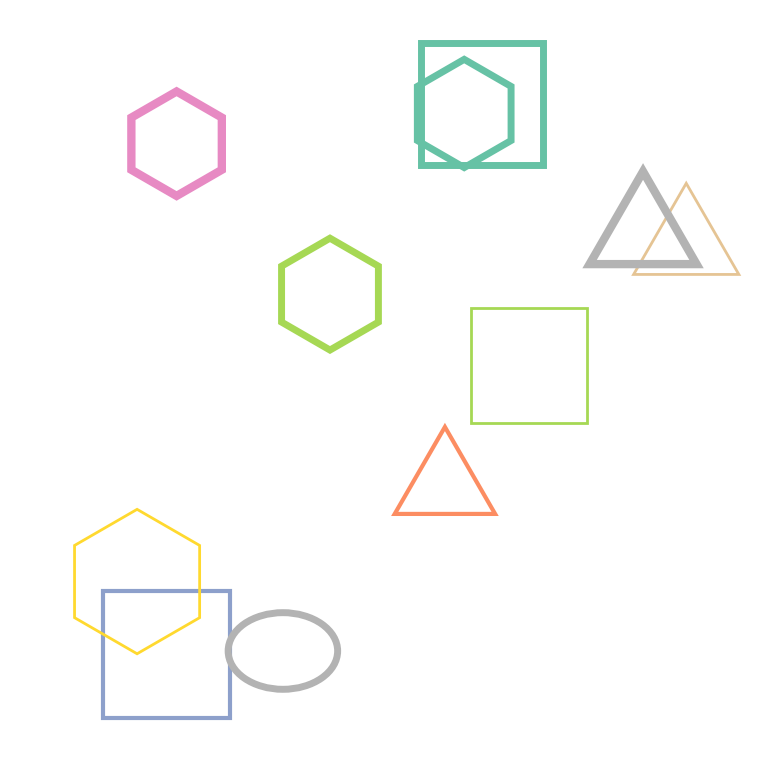[{"shape": "square", "thickness": 2.5, "radius": 0.4, "center": [0.626, 0.865]}, {"shape": "hexagon", "thickness": 2.5, "radius": 0.35, "center": [0.603, 0.853]}, {"shape": "triangle", "thickness": 1.5, "radius": 0.38, "center": [0.578, 0.37]}, {"shape": "square", "thickness": 1.5, "radius": 0.41, "center": [0.216, 0.15]}, {"shape": "hexagon", "thickness": 3, "radius": 0.34, "center": [0.229, 0.813]}, {"shape": "hexagon", "thickness": 2.5, "radius": 0.36, "center": [0.429, 0.618]}, {"shape": "square", "thickness": 1, "radius": 0.37, "center": [0.687, 0.526]}, {"shape": "hexagon", "thickness": 1, "radius": 0.47, "center": [0.178, 0.245]}, {"shape": "triangle", "thickness": 1, "radius": 0.39, "center": [0.891, 0.683]}, {"shape": "oval", "thickness": 2.5, "radius": 0.36, "center": [0.367, 0.155]}, {"shape": "triangle", "thickness": 3, "radius": 0.4, "center": [0.835, 0.697]}]